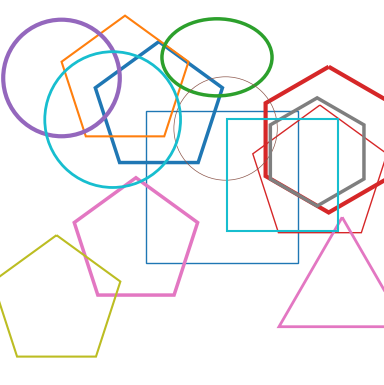[{"shape": "pentagon", "thickness": 2.5, "radius": 0.87, "center": [0.413, 0.718]}, {"shape": "square", "thickness": 1, "radius": 0.99, "center": [0.576, 0.514]}, {"shape": "pentagon", "thickness": 1.5, "radius": 0.87, "center": [0.325, 0.786]}, {"shape": "oval", "thickness": 2.5, "radius": 0.71, "center": [0.564, 0.851]}, {"shape": "pentagon", "thickness": 1, "radius": 0.92, "center": [0.831, 0.544]}, {"shape": "hexagon", "thickness": 3, "radius": 0.95, "center": [0.854, 0.637]}, {"shape": "circle", "thickness": 3, "radius": 0.76, "center": [0.16, 0.797]}, {"shape": "circle", "thickness": 0.5, "radius": 0.67, "center": [0.586, 0.666]}, {"shape": "triangle", "thickness": 2, "radius": 0.95, "center": [0.889, 0.246]}, {"shape": "pentagon", "thickness": 2.5, "radius": 0.84, "center": [0.353, 0.37]}, {"shape": "hexagon", "thickness": 2.5, "radius": 0.7, "center": [0.824, 0.605]}, {"shape": "pentagon", "thickness": 1.5, "radius": 0.87, "center": [0.147, 0.215]}, {"shape": "square", "thickness": 1.5, "radius": 0.72, "center": [0.733, 0.545]}, {"shape": "circle", "thickness": 2, "radius": 0.88, "center": [0.293, 0.689]}]